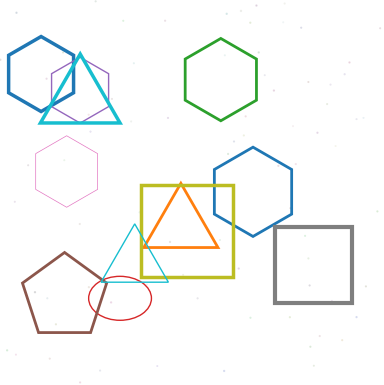[{"shape": "hexagon", "thickness": 2.5, "radius": 0.49, "center": [0.107, 0.808]}, {"shape": "hexagon", "thickness": 2, "radius": 0.58, "center": [0.657, 0.502]}, {"shape": "triangle", "thickness": 2, "radius": 0.56, "center": [0.47, 0.413]}, {"shape": "hexagon", "thickness": 2, "radius": 0.53, "center": [0.574, 0.793]}, {"shape": "oval", "thickness": 1, "radius": 0.41, "center": [0.312, 0.225]}, {"shape": "hexagon", "thickness": 1, "radius": 0.43, "center": [0.208, 0.766]}, {"shape": "pentagon", "thickness": 2, "radius": 0.57, "center": [0.168, 0.229]}, {"shape": "hexagon", "thickness": 0.5, "radius": 0.46, "center": [0.173, 0.555]}, {"shape": "square", "thickness": 3, "radius": 0.5, "center": [0.815, 0.312]}, {"shape": "square", "thickness": 2.5, "radius": 0.6, "center": [0.486, 0.401]}, {"shape": "triangle", "thickness": 1, "radius": 0.5, "center": [0.35, 0.318]}, {"shape": "triangle", "thickness": 2.5, "radius": 0.6, "center": [0.208, 0.74]}]